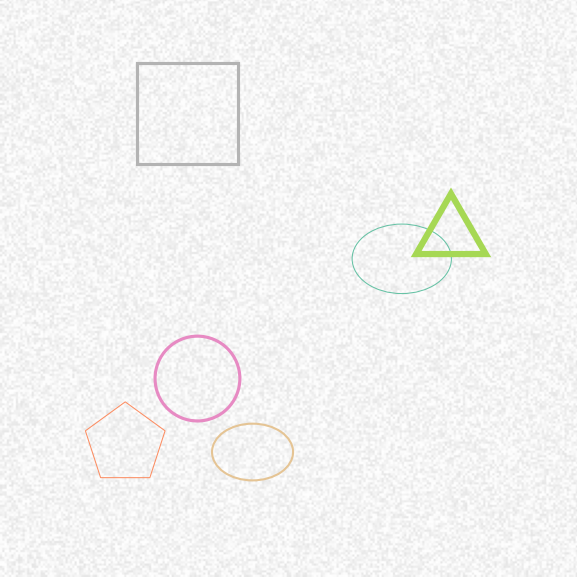[{"shape": "oval", "thickness": 0.5, "radius": 0.43, "center": [0.696, 0.551]}, {"shape": "pentagon", "thickness": 0.5, "radius": 0.36, "center": [0.217, 0.231]}, {"shape": "circle", "thickness": 1.5, "radius": 0.37, "center": [0.342, 0.344]}, {"shape": "triangle", "thickness": 3, "radius": 0.35, "center": [0.781, 0.594]}, {"shape": "oval", "thickness": 1, "radius": 0.35, "center": [0.437, 0.216]}, {"shape": "square", "thickness": 1.5, "radius": 0.43, "center": [0.325, 0.802]}]